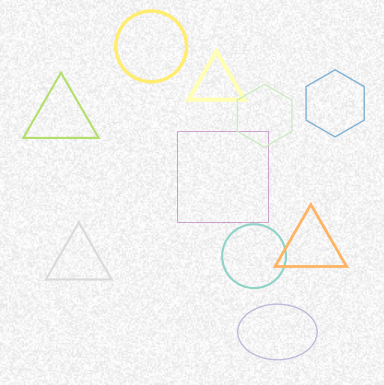[{"shape": "circle", "thickness": 1.5, "radius": 0.41, "center": [0.66, 0.335]}, {"shape": "triangle", "thickness": 3, "radius": 0.42, "center": [0.562, 0.783]}, {"shape": "oval", "thickness": 1, "radius": 0.52, "center": [0.721, 0.138]}, {"shape": "hexagon", "thickness": 1, "radius": 0.44, "center": [0.871, 0.732]}, {"shape": "triangle", "thickness": 2, "radius": 0.54, "center": [0.807, 0.361]}, {"shape": "triangle", "thickness": 1.5, "radius": 0.56, "center": [0.158, 0.698]}, {"shape": "triangle", "thickness": 1.5, "radius": 0.49, "center": [0.205, 0.323]}, {"shape": "square", "thickness": 0.5, "radius": 0.59, "center": [0.578, 0.541]}, {"shape": "hexagon", "thickness": 1, "radius": 0.41, "center": [0.687, 0.699]}, {"shape": "circle", "thickness": 2.5, "radius": 0.46, "center": [0.393, 0.879]}]